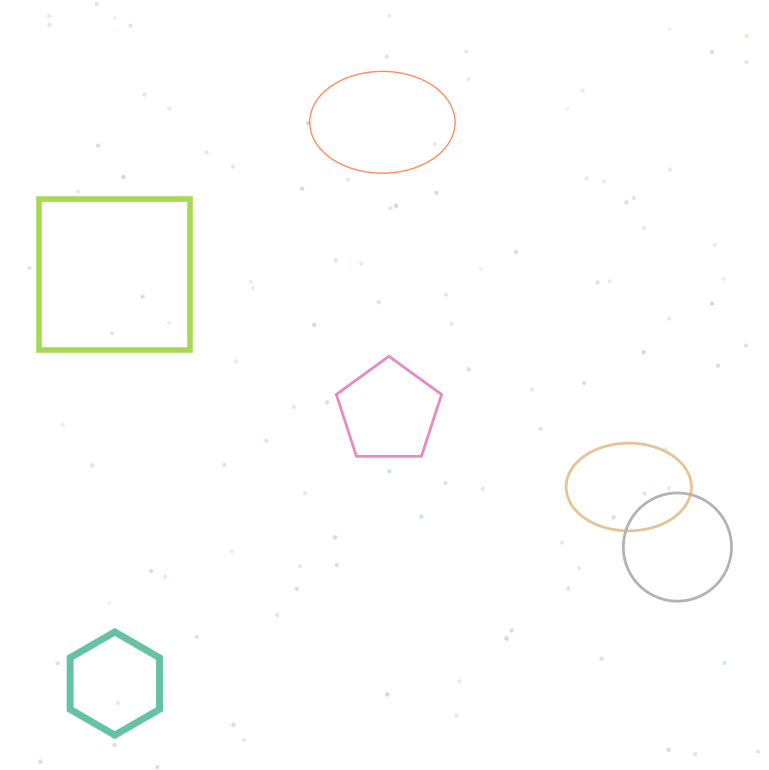[{"shape": "hexagon", "thickness": 2.5, "radius": 0.33, "center": [0.149, 0.112]}, {"shape": "oval", "thickness": 0.5, "radius": 0.47, "center": [0.497, 0.841]}, {"shape": "pentagon", "thickness": 1, "radius": 0.36, "center": [0.505, 0.465]}, {"shape": "square", "thickness": 2, "radius": 0.49, "center": [0.149, 0.644]}, {"shape": "oval", "thickness": 1, "radius": 0.41, "center": [0.817, 0.368]}, {"shape": "circle", "thickness": 1, "radius": 0.35, "center": [0.88, 0.29]}]